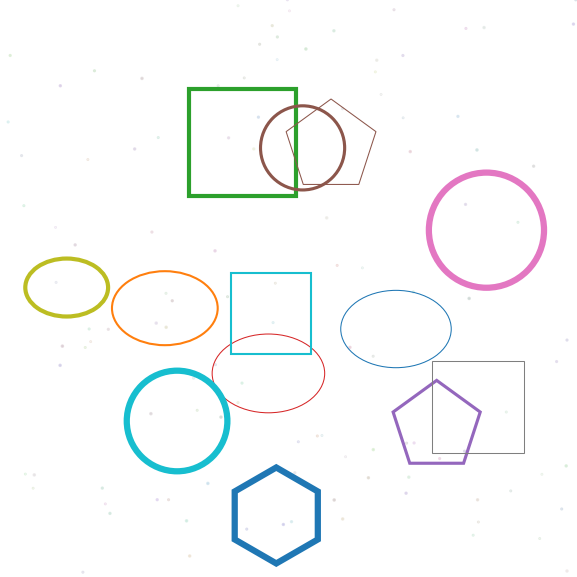[{"shape": "oval", "thickness": 0.5, "radius": 0.48, "center": [0.686, 0.429]}, {"shape": "hexagon", "thickness": 3, "radius": 0.42, "center": [0.478, 0.107]}, {"shape": "oval", "thickness": 1, "radius": 0.46, "center": [0.285, 0.465]}, {"shape": "square", "thickness": 2, "radius": 0.47, "center": [0.42, 0.752]}, {"shape": "oval", "thickness": 0.5, "radius": 0.49, "center": [0.465, 0.353]}, {"shape": "pentagon", "thickness": 1.5, "radius": 0.4, "center": [0.756, 0.261]}, {"shape": "pentagon", "thickness": 0.5, "radius": 0.41, "center": [0.573, 0.746]}, {"shape": "circle", "thickness": 1.5, "radius": 0.36, "center": [0.524, 0.743]}, {"shape": "circle", "thickness": 3, "radius": 0.5, "center": [0.842, 0.601]}, {"shape": "square", "thickness": 0.5, "radius": 0.4, "center": [0.828, 0.295]}, {"shape": "oval", "thickness": 2, "radius": 0.36, "center": [0.115, 0.501]}, {"shape": "circle", "thickness": 3, "radius": 0.44, "center": [0.307, 0.27]}, {"shape": "square", "thickness": 1, "radius": 0.35, "center": [0.469, 0.456]}]